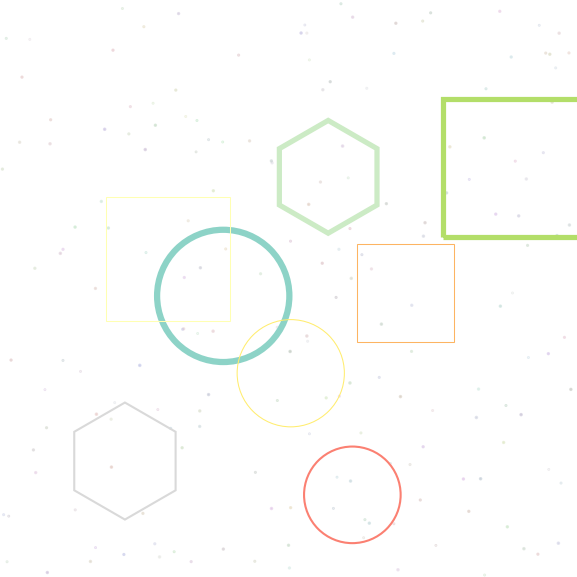[{"shape": "circle", "thickness": 3, "radius": 0.57, "center": [0.387, 0.487]}, {"shape": "square", "thickness": 0.5, "radius": 0.54, "center": [0.291, 0.551]}, {"shape": "circle", "thickness": 1, "radius": 0.42, "center": [0.61, 0.142]}, {"shape": "square", "thickness": 0.5, "radius": 0.42, "center": [0.703, 0.492]}, {"shape": "square", "thickness": 2.5, "radius": 0.6, "center": [0.887, 0.709]}, {"shape": "hexagon", "thickness": 1, "radius": 0.51, "center": [0.216, 0.201]}, {"shape": "hexagon", "thickness": 2.5, "radius": 0.49, "center": [0.568, 0.693]}, {"shape": "circle", "thickness": 0.5, "radius": 0.46, "center": [0.503, 0.353]}]